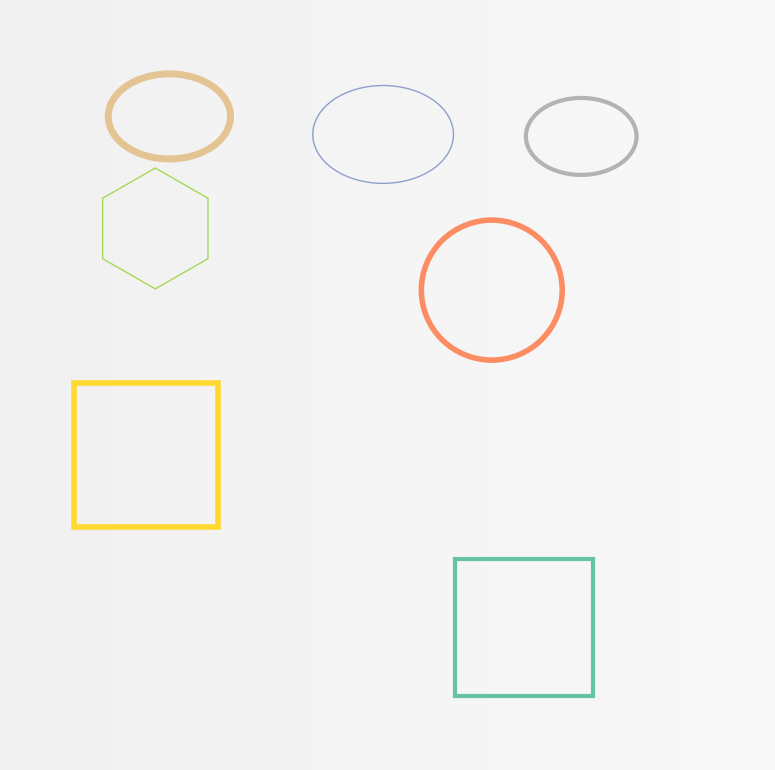[{"shape": "square", "thickness": 1.5, "radius": 0.45, "center": [0.676, 0.185]}, {"shape": "circle", "thickness": 2, "radius": 0.45, "center": [0.635, 0.623]}, {"shape": "oval", "thickness": 0.5, "radius": 0.45, "center": [0.494, 0.825]}, {"shape": "hexagon", "thickness": 0.5, "radius": 0.39, "center": [0.2, 0.703]}, {"shape": "square", "thickness": 2, "radius": 0.47, "center": [0.188, 0.409]}, {"shape": "oval", "thickness": 2.5, "radius": 0.39, "center": [0.219, 0.849]}, {"shape": "oval", "thickness": 1.5, "radius": 0.36, "center": [0.75, 0.823]}]